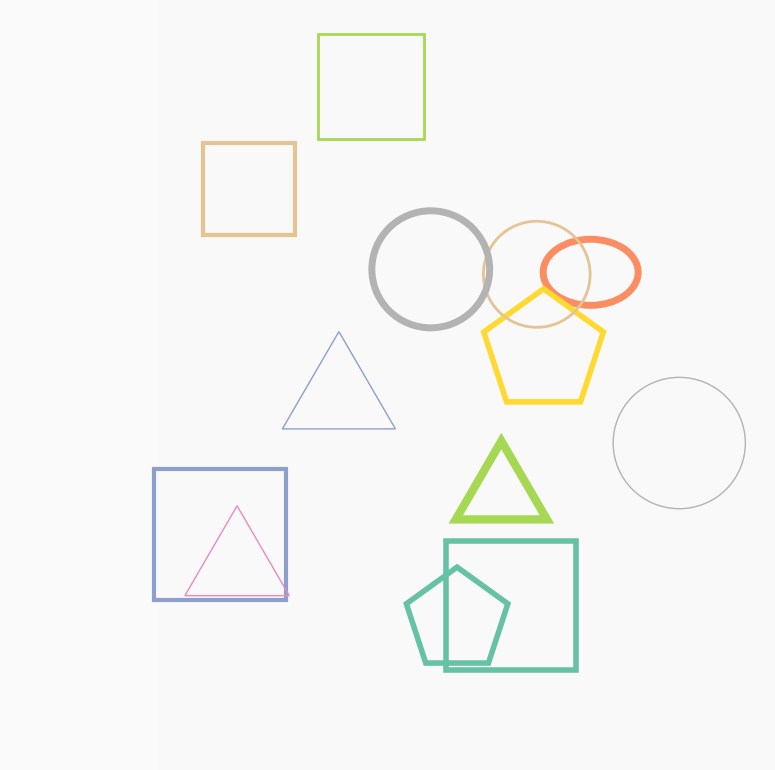[{"shape": "square", "thickness": 2, "radius": 0.42, "center": [0.659, 0.213]}, {"shape": "pentagon", "thickness": 2, "radius": 0.34, "center": [0.59, 0.195]}, {"shape": "oval", "thickness": 2.5, "radius": 0.31, "center": [0.762, 0.646]}, {"shape": "triangle", "thickness": 0.5, "radius": 0.42, "center": [0.437, 0.485]}, {"shape": "square", "thickness": 1.5, "radius": 0.43, "center": [0.284, 0.306]}, {"shape": "triangle", "thickness": 0.5, "radius": 0.39, "center": [0.306, 0.265]}, {"shape": "square", "thickness": 1, "radius": 0.34, "center": [0.478, 0.887]}, {"shape": "triangle", "thickness": 3, "radius": 0.34, "center": [0.647, 0.359]}, {"shape": "pentagon", "thickness": 2, "radius": 0.41, "center": [0.701, 0.544]}, {"shape": "square", "thickness": 1.5, "radius": 0.3, "center": [0.321, 0.754]}, {"shape": "circle", "thickness": 1, "radius": 0.34, "center": [0.693, 0.644]}, {"shape": "circle", "thickness": 0.5, "radius": 0.43, "center": [0.876, 0.425]}, {"shape": "circle", "thickness": 2.5, "radius": 0.38, "center": [0.556, 0.65]}]